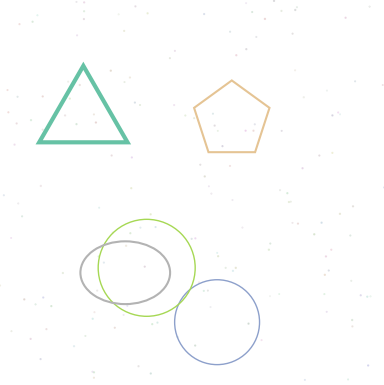[{"shape": "triangle", "thickness": 3, "radius": 0.66, "center": [0.216, 0.697]}, {"shape": "circle", "thickness": 1, "radius": 0.55, "center": [0.564, 0.163]}, {"shape": "circle", "thickness": 1, "radius": 0.63, "center": [0.381, 0.304]}, {"shape": "pentagon", "thickness": 1.5, "radius": 0.51, "center": [0.602, 0.688]}, {"shape": "oval", "thickness": 1.5, "radius": 0.58, "center": [0.325, 0.292]}]